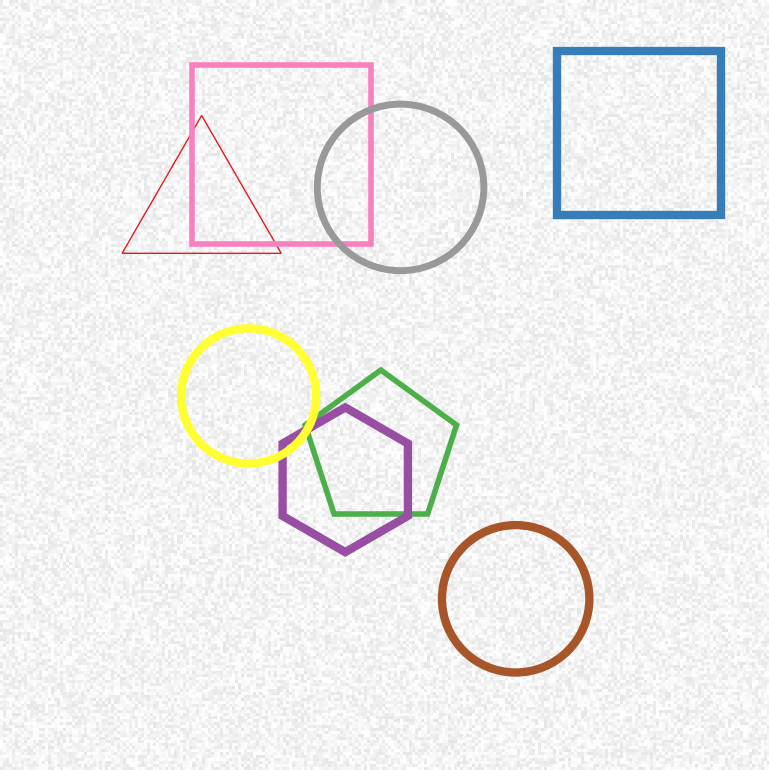[{"shape": "triangle", "thickness": 0.5, "radius": 0.6, "center": [0.262, 0.731]}, {"shape": "square", "thickness": 3, "radius": 0.53, "center": [0.83, 0.827]}, {"shape": "pentagon", "thickness": 2, "radius": 0.52, "center": [0.495, 0.416]}, {"shape": "hexagon", "thickness": 3, "radius": 0.47, "center": [0.448, 0.377]}, {"shape": "circle", "thickness": 3, "radius": 0.44, "center": [0.323, 0.486]}, {"shape": "circle", "thickness": 3, "radius": 0.48, "center": [0.67, 0.222]}, {"shape": "square", "thickness": 2, "radius": 0.58, "center": [0.366, 0.799]}, {"shape": "circle", "thickness": 2.5, "radius": 0.54, "center": [0.52, 0.757]}]